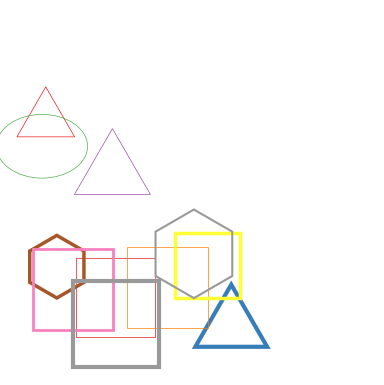[{"shape": "square", "thickness": 0.5, "radius": 0.51, "center": [0.3, 0.227]}, {"shape": "triangle", "thickness": 0.5, "radius": 0.43, "center": [0.119, 0.688]}, {"shape": "triangle", "thickness": 3, "radius": 0.54, "center": [0.601, 0.153]}, {"shape": "oval", "thickness": 0.5, "radius": 0.59, "center": [0.109, 0.62]}, {"shape": "triangle", "thickness": 0.5, "radius": 0.57, "center": [0.292, 0.552]}, {"shape": "square", "thickness": 0.5, "radius": 0.53, "center": [0.435, 0.254]}, {"shape": "square", "thickness": 2.5, "radius": 0.42, "center": [0.54, 0.311]}, {"shape": "hexagon", "thickness": 2.5, "radius": 0.41, "center": [0.148, 0.307]}, {"shape": "square", "thickness": 2, "radius": 0.52, "center": [0.189, 0.248]}, {"shape": "hexagon", "thickness": 1.5, "radius": 0.58, "center": [0.504, 0.341]}, {"shape": "square", "thickness": 3, "radius": 0.56, "center": [0.302, 0.159]}]